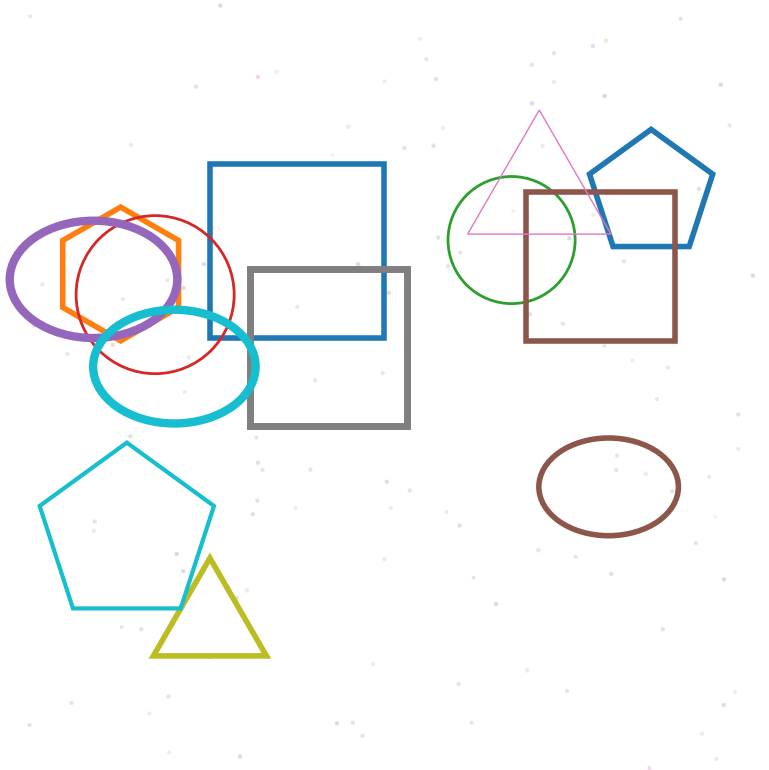[{"shape": "pentagon", "thickness": 2, "radius": 0.42, "center": [0.846, 0.748]}, {"shape": "square", "thickness": 2, "radius": 0.56, "center": [0.386, 0.674]}, {"shape": "hexagon", "thickness": 2, "radius": 0.43, "center": [0.157, 0.644]}, {"shape": "circle", "thickness": 1, "radius": 0.41, "center": [0.664, 0.688]}, {"shape": "circle", "thickness": 1, "radius": 0.51, "center": [0.201, 0.617]}, {"shape": "oval", "thickness": 3, "radius": 0.54, "center": [0.121, 0.637]}, {"shape": "square", "thickness": 2, "radius": 0.48, "center": [0.78, 0.654]}, {"shape": "oval", "thickness": 2, "radius": 0.45, "center": [0.79, 0.368]}, {"shape": "triangle", "thickness": 0.5, "radius": 0.54, "center": [0.7, 0.75]}, {"shape": "square", "thickness": 2.5, "radius": 0.51, "center": [0.426, 0.548]}, {"shape": "triangle", "thickness": 2, "radius": 0.42, "center": [0.273, 0.191]}, {"shape": "oval", "thickness": 3, "radius": 0.53, "center": [0.226, 0.524]}, {"shape": "pentagon", "thickness": 1.5, "radius": 0.6, "center": [0.165, 0.306]}]